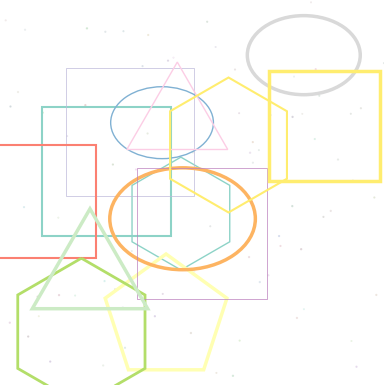[{"shape": "square", "thickness": 1.5, "radius": 0.84, "center": [0.277, 0.555]}, {"shape": "hexagon", "thickness": 1, "radius": 0.73, "center": [0.47, 0.445]}, {"shape": "pentagon", "thickness": 2.5, "radius": 0.83, "center": [0.431, 0.174]}, {"shape": "square", "thickness": 0.5, "radius": 0.83, "center": [0.338, 0.658]}, {"shape": "square", "thickness": 1.5, "radius": 0.73, "center": [0.104, 0.477]}, {"shape": "oval", "thickness": 1, "radius": 0.67, "center": [0.421, 0.681]}, {"shape": "oval", "thickness": 2.5, "radius": 0.95, "center": [0.474, 0.432]}, {"shape": "hexagon", "thickness": 2, "radius": 0.95, "center": [0.211, 0.138]}, {"shape": "triangle", "thickness": 1, "radius": 0.76, "center": [0.46, 0.687]}, {"shape": "oval", "thickness": 2.5, "radius": 0.73, "center": [0.789, 0.857]}, {"shape": "square", "thickness": 0.5, "radius": 0.85, "center": [0.525, 0.394]}, {"shape": "triangle", "thickness": 2.5, "radius": 0.86, "center": [0.234, 0.285]}, {"shape": "hexagon", "thickness": 1.5, "radius": 0.88, "center": [0.594, 0.623]}, {"shape": "square", "thickness": 2.5, "radius": 0.72, "center": [0.842, 0.673]}]